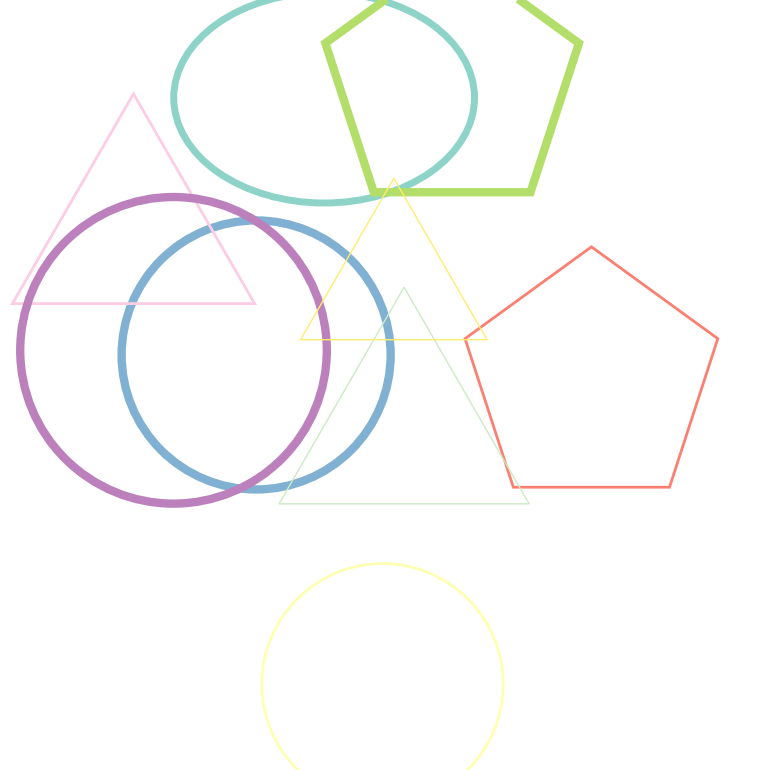[{"shape": "oval", "thickness": 2.5, "radius": 0.98, "center": [0.421, 0.873]}, {"shape": "circle", "thickness": 1, "radius": 0.78, "center": [0.497, 0.111]}, {"shape": "pentagon", "thickness": 1, "radius": 0.86, "center": [0.768, 0.507]}, {"shape": "circle", "thickness": 3, "radius": 0.87, "center": [0.333, 0.539]}, {"shape": "pentagon", "thickness": 3, "radius": 0.87, "center": [0.587, 0.89]}, {"shape": "triangle", "thickness": 1, "radius": 0.91, "center": [0.173, 0.697]}, {"shape": "circle", "thickness": 3, "radius": 1.0, "center": [0.225, 0.545]}, {"shape": "triangle", "thickness": 0.5, "radius": 0.94, "center": [0.525, 0.439]}, {"shape": "triangle", "thickness": 0.5, "radius": 0.7, "center": [0.511, 0.629]}]